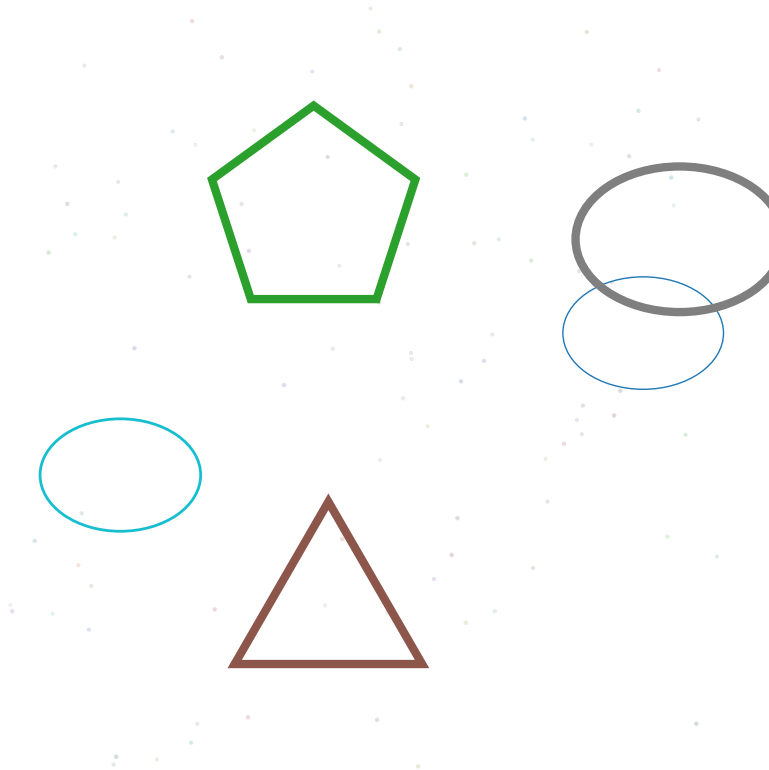[{"shape": "oval", "thickness": 0.5, "radius": 0.52, "center": [0.835, 0.567]}, {"shape": "pentagon", "thickness": 3, "radius": 0.69, "center": [0.407, 0.724]}, {"shape": "triangle", "thickness": 3, "radius": 0.7, "center": [0.426, 0.208]}, {"shape": "oval", "thickness": 3, "radius": 0.68, "center": [0.883, 0.689]}, {"shape": "oval", "thickness": 1, "radius": 0.52, "center": [0.156, 0.383]}]